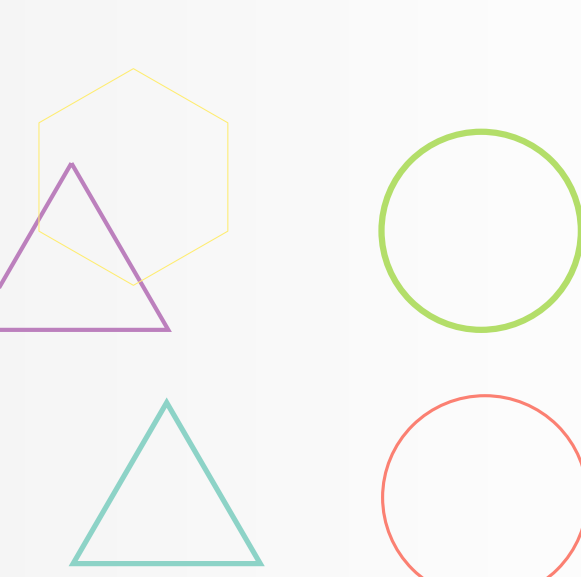[{"shape": "triangle", "thickness": 2.5, "radius": 0.93, "center": [0.287, 0.116]}, {"shape": "circle", "thickness": 1.5, "radius": 0.88, "center": [0.834, 0.138]}, {"shape": "circle", "thickness": 3, "radius": 0.86, "center": [0.828, 0.599]}, {"shape": "triangle", "thickness": 2, "radius": 0.96, "center": [0.123, 0.524]}, {"shape": "hexagon", "thickness": 0.5, "radius": 0.94, "center": [0.23, 0.693]}]